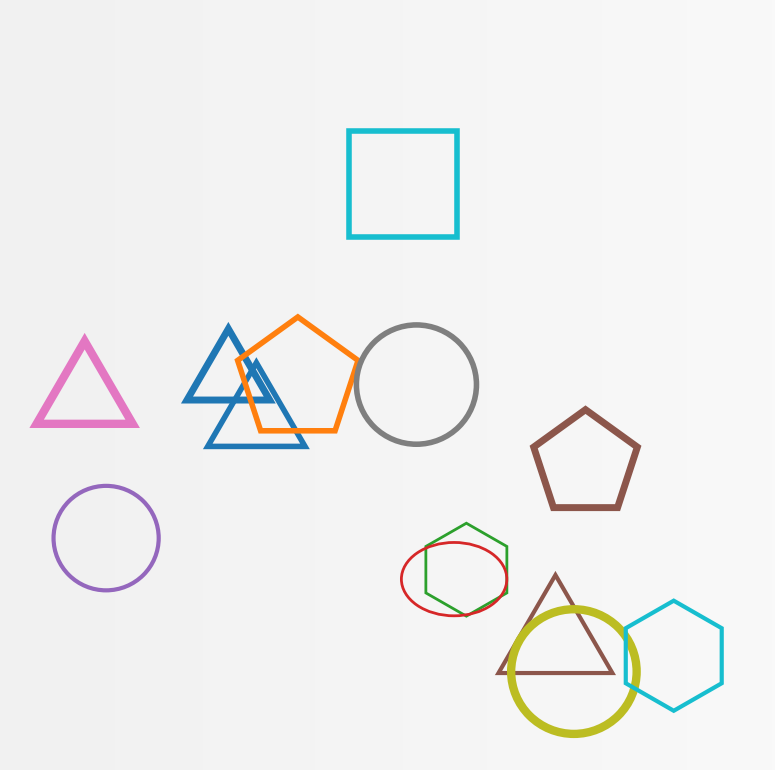[{"shape": "triangle", "thickness": 2, "radius": 0.36, "center": [0.331, 0.456]}, {"shape": "triangle", "thickness": 2.5, "radius": 0.31, "center": [0.295, 0.511]}, {"shape": "pentagon", "thickness": 2, "radius": 0.41, "center": [0.384, 0.507]}, {"shape": "hexagon", "thickness": 1, "radius": 0.3, "center": [0.602, 0.26]}, {"shape": "oval", "thickness": 1, "radius": 0.34, "center": [0.586, 0.248]}, {"shape": "circle", "thickness": 1.5, "radius": 0.34, "center": [0.137, 0.301]}, {"shape": "pentagon", "thickness": 2.5, "radius": 0.35, "center": [0.756, 0.398]}, {"shape": "triangle", "thickness": 1.5, "radius": 0.42, "center": [0.717, 0.168]}, {"shape": "triangle", "thickness": 3, "radius": 0.36, "center": [0.109, 0.485]}, {"shape": "circle", "thickness": 2, "radius": 0.39, "center": [0.537, 0.501]}, {"shape": "circle", "thickness": 3, "radius": 0.4, "center": [0.741, 0.128]}, {"shape": "hexagon", "thickness": 1.5, "radius": 0.36, "center": [0.869, 0.148]}, {"shape": "square", "thickness": 2, "radius": 0.35, "center": [0.52, 0.761]}]